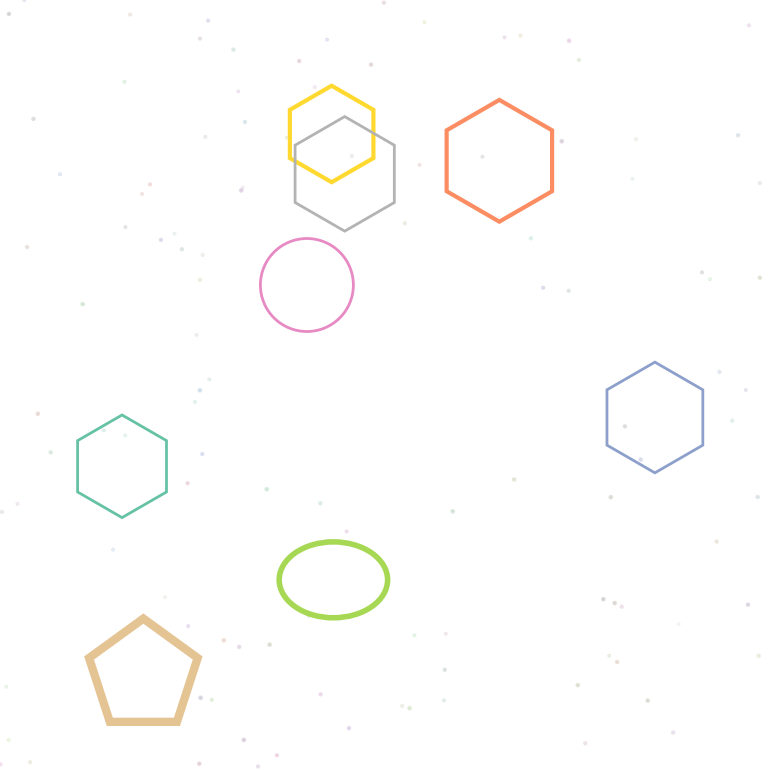[{"shape": "hexagon", "thickness": 1, "radius": 0.33, "center": [0.158, 0.394]}, {"shape": "hexagon", "thickness": 1.5, "radius": 0.4, "center": [0.649, 0.791]}, {"shape": "hexagon", "thickness": 1, "radius": 0.36, "center": [0.851, 0.458]}, {"shape": "circle", "thickness": 1, "radius": 0.3, "center": [0.399, 0.63]}, {"shape": "oval", "thickness": 2, "radius": 0.35, "center": [0.433, 0.247]}, {"shape": "hexagon", "thickness": 1.5, "radius": 0.31, "center": [0.431, 0.826]}, {"shape": "pentagon", "thickness": 3, "radius": 0.37, "center": [0.186, 0.123]}, {"shape": "hexagon", "thickness": 1, "radius": 0.37, "center": [0.448, 0.774]}]